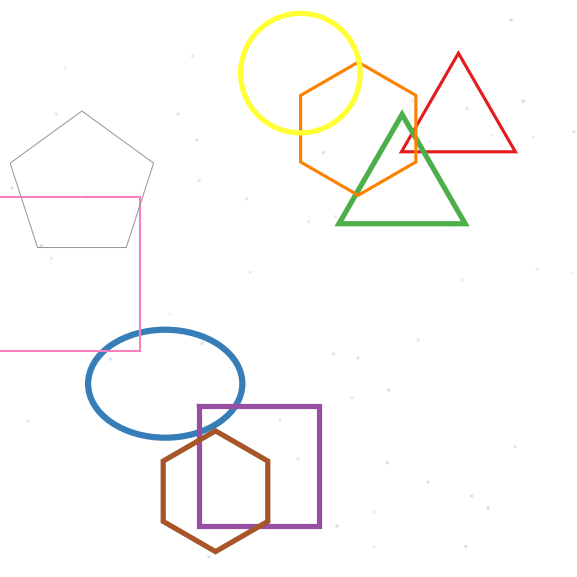[{"shape": "triangle", "thickness": 1.5, "radius": 0.57, "center": [0.794, 0.793]}, {"shape": "oval", "thickness": 3, "radius": 0.67, "center": [0.286, 0.335]}, {"shape": "triangle", "thickness": 2.5, "radius": 0.63, "center": [0.696, 0.675]}, {"shape": "square", "thickness": 2.5, "radius": 0.52, "center": [0.449, 0.192]}, {"shape": "hexagon", "thickness": 1.5, "radius": 0.58, "center": [0.62, 0.776]}, {"shape": "circle", "thickness": 2.5, "radius": 0.52, "center": [0.52, 0.873]}, {"shape": "hexagon", "thickness": 2.5, "radius": 0.52, "center": [0.373, 0.149]}, {"shape": "square", "thickness": 1, "radius": 0.66, "center": [0.109, 0.524]}, {"shape": "pentagon", "thickness": 0.5, "radius": 0.65, "center": [0.142, 0.676]}]